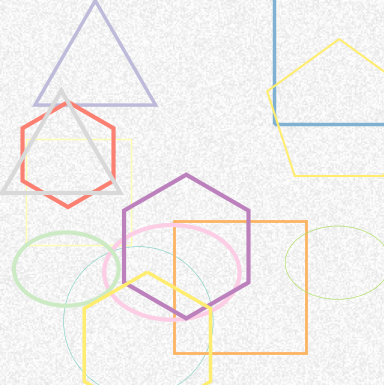[{"shape": "circle", "thickness": 0.5, "radius": 0.97, "center": [0.359, 0.165]}, {"shape": "square", "thickness": 1, "radius": 0.69, "center": [0.204, 0.501]}, {"shape": "triangle", "thickness": 2.5, "radius": 0.9, "center": [0.247, 0.817]}, {"shape": "hexagon", "thickness": 3, "radius": 0.68, "center": [0.177, 0.599]}, {"shape": "square", "thickness": 2.5, "radius": 0.88, "center": [0.887, 0.853]}, {"shape": "square", "thickness": 2, "radius": 0.86, "center": [0.624, 0.256]}, {"shape": "oval", "thickness": 0.5, "radius": 0.68, "center": [0.877, 0.318]}, {"shape": "oval", "thickness": 3, "radius": 0.88, "center": [0.446, 0.292]}, {"shape": "triangle", "thickness": 3, "radius": 0.89, "center": [0.159, 0.587]}, {"shape": "hexagon", "thickness": 3, "radius": 0.93, "center": [0.484, 0.36]}, {"shape": "oval", "thickness": 3, "radius": 0.68, "center": [0.172, 0.301]}, {"shape": "hexagon", "thickness": 2.5, "radius": 0.95, "center": [0.383, 0.104]}, {"shape": "pentagon", "thickness": 1.5, "radius": 0.98, "center": [0.881, 0.702]}]